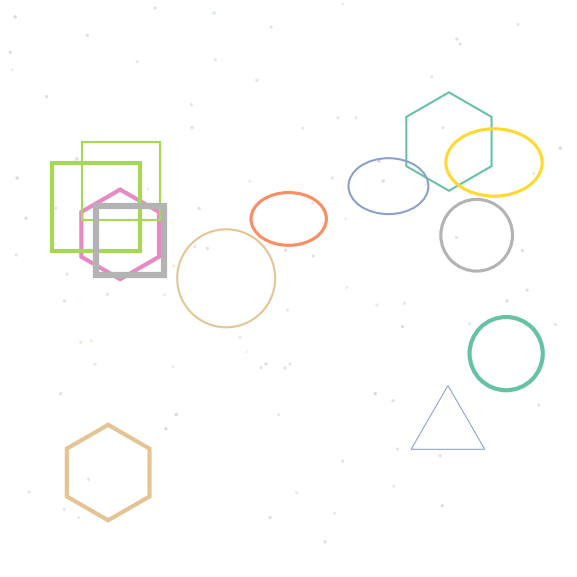[{"shape": "circle", "thickness": 2, "radius": 0.32, "center": [0.876, 0.387]}, {"shape": "hexagon", "thickness": 1, "radius": 0.43, "center": [0.777, 0.754]}, {"shape": "oval", "thickness": 1.5, "radius": 0.33, "center": [0.5, 0.62]}, {"shape": "triangle", "thickness": 0.5, "radius": 0.37, "center": [0.776, 0.258]}, {"shape": "oval", "thickness": 1, "radius": 0.35, "center": [0.673, 0.677]}, {"shape": "hexagon", "thickness": 2, "radius": 0.39, "center": [0.208, 0.593]}, {"shape": "square", "thickness": 2, "radius": 0.38, "center": [0.166, 0.641]}, {"shape": "square", "thickness": 1, "radius": 0.34, "center": [0.209, 0.686]}, {"shape": "oval", "thickness": 1.5, "radius": 0.42, "center": [0.855, 0.718]}, {"shape": "hexagon", "thickness": 2, "radius": 0.41, "center": [0.187, 0.181]}, {"shape": "circle", "thickness": 1, "radius": 0.42, "center": [0.392, 0.517]}, {"shape": "square", "thickness": 3, "radius": 0.3, "center": [0.225, 0.582]}, {"shape": "circle", "thickness": 1.5, "radius": 0.31, "center": [0.825, 0.592]}]